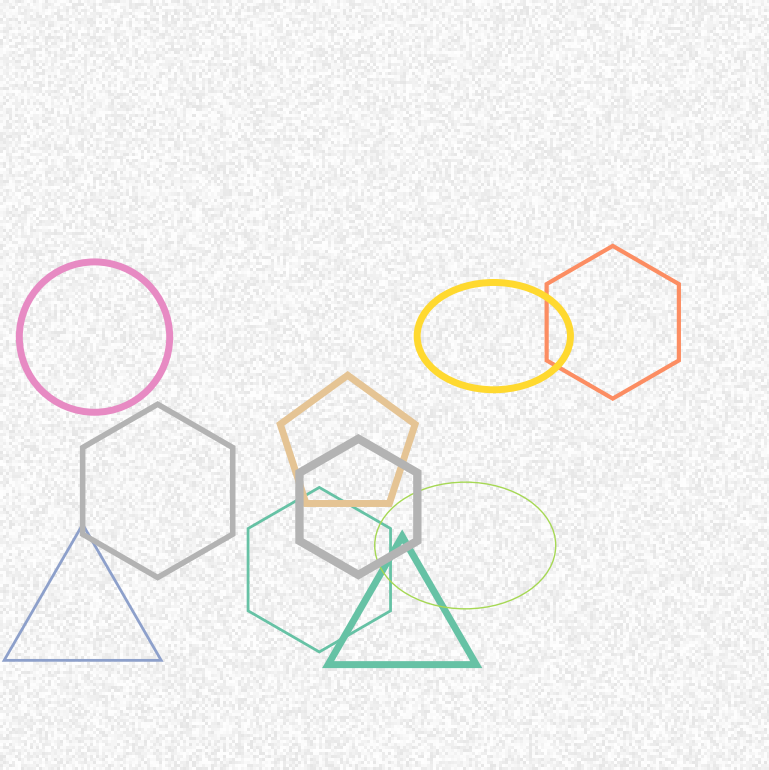[{"shape": "hexagon", "thickness": 1, "radius": 0.53, "center": [0.415, 0.26]}, {"shape": "triangle", "thickness": 2.5, "radius": 0.56, "center": [0.522, 0.192]}, {"shape": "hexagon", "thickness": 1.5, "radius": 0.5, "center": [0.796, 0.581]}, {"shape": "triangle", "thickness": 1, "radius": 0.59, "center": [0.107, 0.201]}, {"shape": "circle", "thickness": 2.5, "radius": 0.49, "center": [0.123, 0.562]}, {"shape": "oval", "thickness": 0.5, "radius": 0.59, "center": [0.604, 0.292]}, {"shape": "oval", "thickness": 2.5, "radius": 0.5, "center": [0.641, 0.563]}, {"shape": "pentagon", "thickness": 2.5, "radius": 0.46, "center": [0.452, 0.421]}, {"shape": "hexagon", "thickness": 3, "radius": 0.44, "center": [0.465, 0.342]}, {"shape": "hexagon", "thickness": 2, "radius": 0.56, "center": [0.205, 0.362]}]